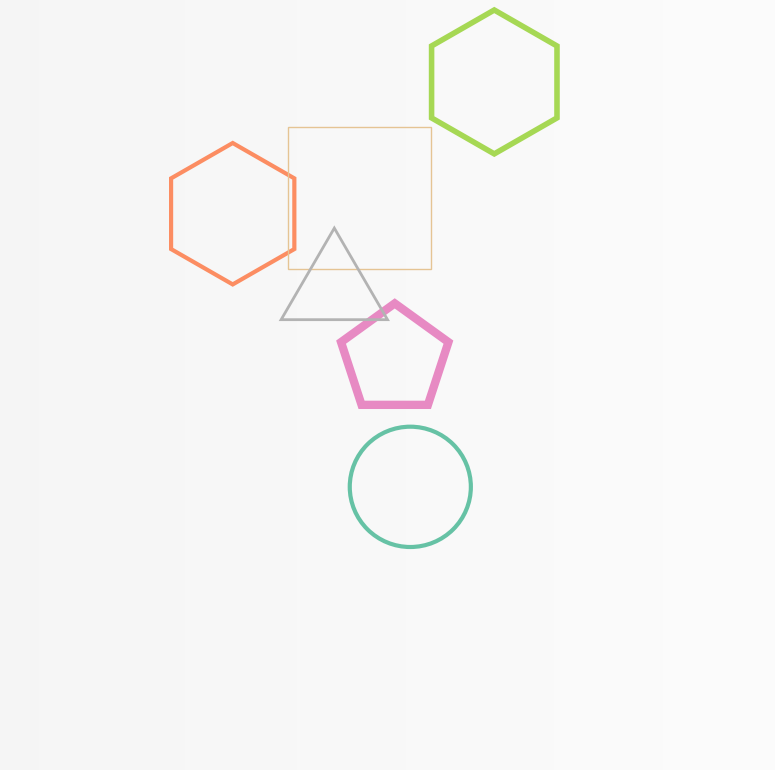[{"shape": "circle", "thickness": 1.5, "radius": 0.39, "center": [0.529, 0.368]}, {"shape": "hexagon", "thickness": 1.5, "radius": 0.46, "center": [0.3, 0.722]}, {"shape": "pentagon", "thickness": 3, "radius": 0.36, "center": [0.509, 0.533]}, {"shape": "hexagon", "thickness": 2, "radius": 0.47, "center": [0.638, 0.894]}, {"shape": "square", "thickness": 0.5, "radius": 0.46, "center": [0.464, 0.743]}, {"shape": "triangle", "thickness": 1, "radius": 0.4, "center": [0.431, 0.624]}]